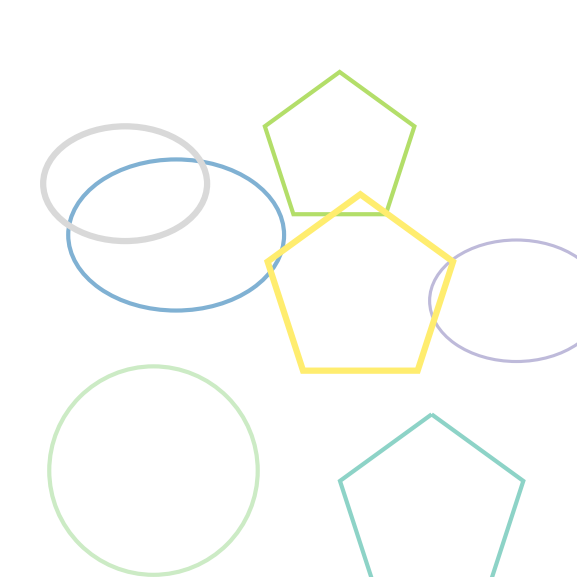[{"shape": "pentagon", "thickness": 2, "radius": 0.83, "center": [0.747, 0.115]}, {"shape": "oval", "thickness": 1.5, "radius": 0.75, "center": [0.894, 0.478]}, {"shape": "oval", "thickness": 2, "radius": 0.93, "center": [0.305, 0.592]}, {"shape": "pentagon", "thickness": 2, "radius": 0.68, "center": [0.588, 0.738]}, {"shape": "oval", "thickness": 3, "radius": 0.71, "center": [0.217, 0.681]}, {"shape": "circle", "thickness": 2, "radius": 0.9, "center": [0.266, 0.184]}, {"shape": "pentagon", "thickness": 3, "radius": 0.84, "center": [0.624, 0.494]}]